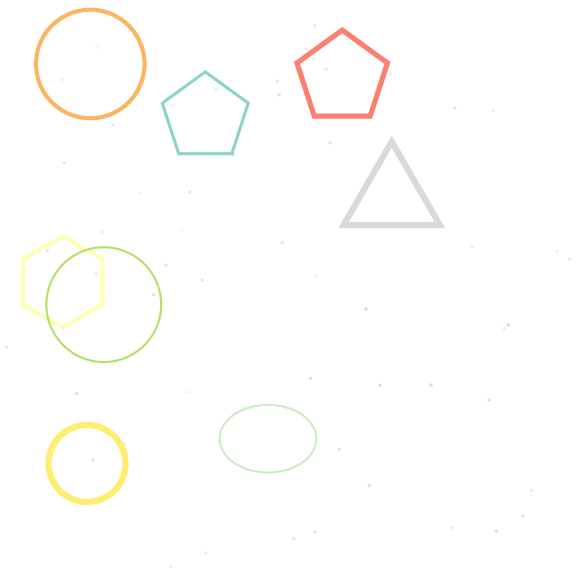[{"shape": "pentagon", "thickness": 1.5, "radius": 0.39, "center": [0.355, 0.796]}, {"shape": "hexagon", "thickness": 2, "radius": 0.4, "center": [0.109, 0.511]}, {"shape": "pentagon", "thickness": 2.5, "radius": 0.41, "center": [0.593, 0.865]}, {"shape": "circle", "thickness": 2, "radius": 0.47, "center": [0.156, 0.888]}, {"shape": "circle", "thickness": 1, "radius": 0.5, "center": [0.18, 0.472]}, {"shape": "triangle", "thickness": 3, "radius": 0.48, "center": [0.678, 0.658]}, {"shape": "oval", "thickness": 1, "radius": 0.42, "center": [0.464, 0.239]}, {"shape": "circle", "thickness": 3, "radius": 0.33, "center": [0.151, 0.197]}]